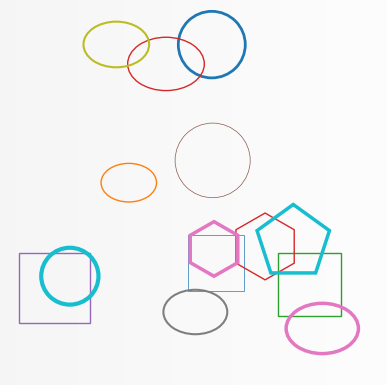[{"shape": "square", "thickness": 0.5, "radius": 0.37, "center": [0.557, 0.317]}, {"shape": "circle", "thickness": 2, "radius": 0.43, "center": [0.547, 0.884]}, {"shape": "oval", "thickness": 1, "radius": 0.36, "center": [0.332, 0.526]}, {"shape": "square", "thickness": 1, "radius": 0.41, "center": [0.799, 0.26]}, {"shape": "hexagon", "thickness": 1, "radius": 0.43, "center": [0.684, 0.36]}, {"shape": "oval", "thickness": 1, "radius": 0.49, "center": [0.428, 0.834]}, {"shape": "square", "thickness": 1, "radius": 0.46, "center": [0.14, 0.252]}, {"shape": "circle", "thickness": 0.5, "radius": 0.48, "center": [0.549, 0.583]}, {"shape": "oval", "thickness": 2.5, "radius": 0.47, "center": [0.832, 0.147]}, {"shape": "hexagon", "thickness": 2.5, "radius": 0.35, "center": [0.552, 0.353]}, {"shape": "oval", "thickness": 1.5, "radius": 0.41, "center": [0.504, 0.19]}, {"shape": "oval", "thickness": 1.5, "radius": 0.42, "center": [0.3, 0.884]}, {"shape": "circle", "thickness": 3, "radius": 0.37, "center": [0.18, 0.283]}, {"shape": "pentagon", "thickness": 2.5, "radius": 0.49, "center": [0.757, 0.371]}]